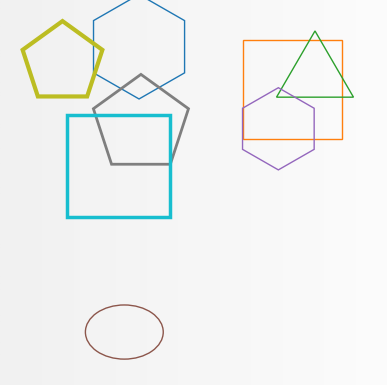[{"shape": "hexagon", "thickness": 1, "radius": 0.68, "center": [0.359, 0.879]}, {"shape": "square", "thickness": 1, "radius": 0.64, "center": [0.755, 0.768]}, {"shape": "triangle", "thickness": 1, "radius": 0.57, "center": [0.813, 0.805]}, {"shape": "hexagon", "thickness": 1, "radius": 0.53, "center": [0.718, 0.665]}, {"shape": "oval", "thickness": 1, "radius": 0.5, "center": [0.321, 0.138]}, {"shape": "pentagon", "thickness": 2, "radius": 0.65, "center": [0.364, 0.678]}, {"shape": "pentagon", "thickness": 3, "radius": 0.54, "center": [0.161, 0.837]}, {"shape": "square", "thickness": 2.5, "radius": 0.66, "center": [0.305, 0.569]}]